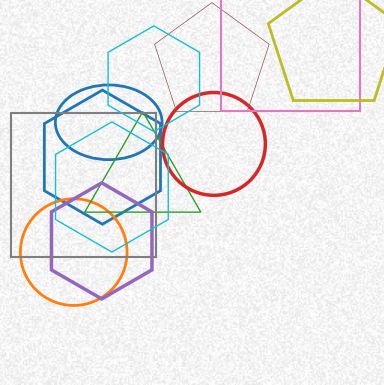[{"shape": "hexagon", "thickness": 2, "radius": 0.87, "center": [0.266, 0.592]}, {"shape": "oval", "thickness": 2, "radius": 0.69, "center": [0.282, 0.682]}, {"shape": "circle", "thickness": 2, "radius": 0.69, "center": [0.192, 0.345]}, {"shape": "triangle", "thickness": 1, "radius": 0.87, "center": [0.371, 0.536]}, {"shape": "circle", "thickness": 2.5, "radius": 0.67, "center": [0.556, 0.626]}, {"shape": "hexagon", "thickness": 2.5, "radius": 0.75, "center": [0.264, 0.374]}, {"shape": "pentagon", "thickness": 0.5, "radius": 0.78, "center": [0.55, 0.837]}, {"shape": "square", "thickness": 1.5, "radius": 0.9, "center": [0.754, 0.892]}, {"shape": "square", "thickness": 1.5, "radius": 0.94, "center": [0.217, 0.52]}, {"shape": "pentagon", "thickness": 2, "radius": 0.89, "center": [0.867, 0.883]}, {"shape": "hexagon", "thickness": 1, "radius": 0.85, "center": [0.291, 0.514]}, {"shape": "hexagon", "thickness": 1, "radius": 0.69, "center": [0.4, 0.796]}]